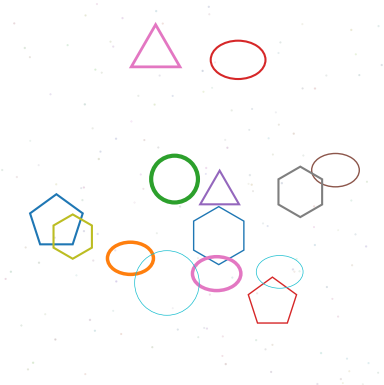[{"shape": "pentagon", "thickness": 1.5, "radius": 0.36, "center": [0.146, 0.424]}, {"shape": "hexagon", "thickness": 1, "radius": 0.38, "center": [0.568, 0.388]}, {"shape": "oval", "thickness": 2.5, "radius": 0.3, "center": [0.339, 0.329]}, {"shape": "circle", "thickness": 3, "radius": 0.3, "center": [0.453, 0.535]}, {"shape": "pentagon", "thickness": 1, "radius": 0.33, "center": [0.708, 0.214]}, {"shape": "oval", "thickness": 1.5, "radius": 0.36, "center": [0.618, 0.845]}, {"shape": "triangle", "thickness": 1.5, "radius": 0.29, "center": [0.571, 0.498]}, {"shape": "oval", "thickness": 1, "radius": 0.31, "center": [0.871, 0.558]}, {"shape": "triangle", "thickness": 2, "radius": 0.37, "center": [0.404, 0.863]}, {"shape": "oval", "thickness": 2.5, "radius": 0.31, "center": [0.563, 0.289]}, {"shape": "hexagon", "thickness": 1.5, "radius": 0.33, "center": [0.78, 0.502]}, {"shape": "hexagon", "thickness": 1.5, "radius": 0.29, "center": [0.189, 0.385]}, {"shape": "oval", "thickness": 0.5, "radius": 0.3, "center": [0.726, 0.294]}, {"shape": "circle", "thickness": 0.5, "radius": 0.42, "center": [0.434, 0.265]}]